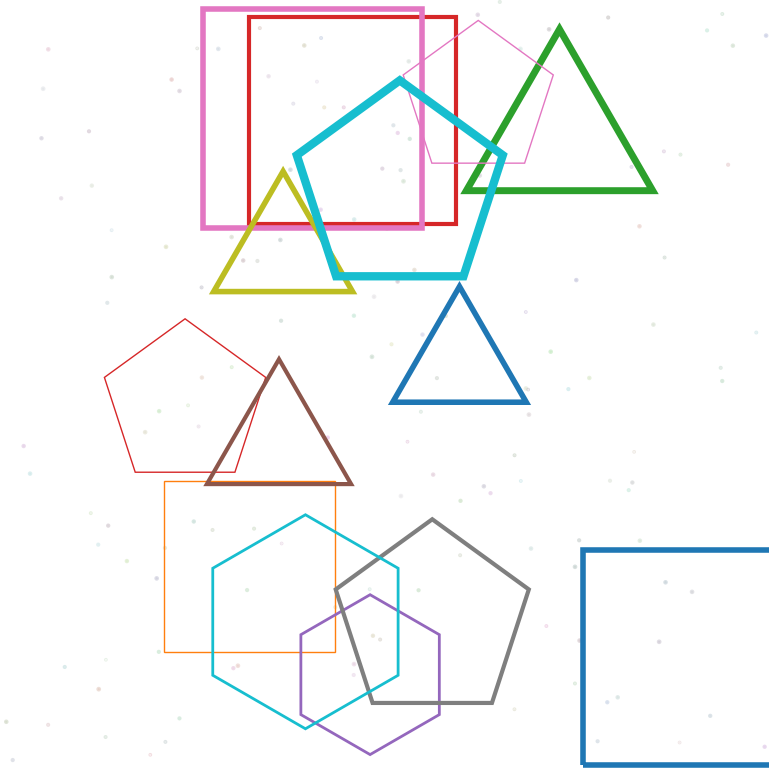[{"shape": "triangle", "thickness": 2, "radius": 0.5, "center": [0.597, 0.528]}, {"shape": "square", "thickness": 2, "radius": 0.7, "center": [0.897, 0.146]}, {"shape": "square", "thickness": 0.5, "radius": 0.55, "center": [0.324, 0.265]}, {"shape": "triangle", "thickness": 2.5, "radius": 0.7, "center": [0.727, 0.822]}, {"shape": "square", "thickness": 1.5, "radius": 0.67, "center": [0.458, 0.844]}, {"shape": "pentagon", "thickness": 0.5, "radius": 0.55, "center": [0.24, 0.476]}, {"shape": "hexagon", "thickness": 1, "radius": 0.52, "center": [0.481, 0.124]}, {"shape": "triangle", "thickness": 1.5, "radius": 0.54, "center": [0.362, 0.425]}, {"shape": "pentagon", "thickness": 0.5, "radius": 0.51, "center": [0.621, 0.871]}, {"shape": "square", "thickness": 2, "radius": 0.71, "center": [0.406, 0.846]}, {"shape": "pentagon", "thickness": 1.5, "radius": 0.66, "center": [0.561, 0.194]}, {"shape": "triangle", "thickness": 2, "radius": 0.52, "center": [0.368, 0.673]}, {"shape": "hexagon", "thickness": 1, "radius": 0.69, "center": [0.397, 0.193]}, {"shape": "pentagon", "thickness": 3, "radius": 0.7, "center": [0.519, 0.755]}]